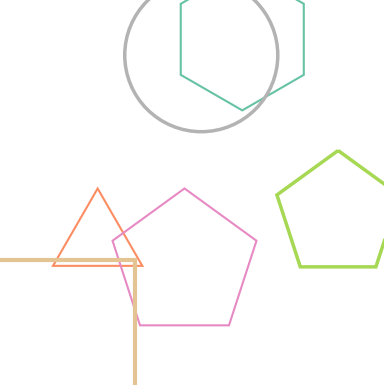[{"shape": "hexagon", "thickness": 1.5, "radius": 0.92, "center": [0.629, 0.898]}, {"shape": "triangle", "thickness": 1.5, "radius": 0.67, "center": [0.254, 0.376]}, {"shape": "pentagon", "thickness": 1.5, "radius": 0.98, "center": [0.479, 0.314]}, {"shape": "pentagon", "thickness": 2.5, "radius": 0.84, "center": [0.878, 0.442]}, {"shape": "square", "thickness": 3, "radius": 0.96, "center": [0.158, 0.133]}, {"shape": "circle", "thickness": 2.5, "radius": 0.99, "center": [0.523, 0.857]}]